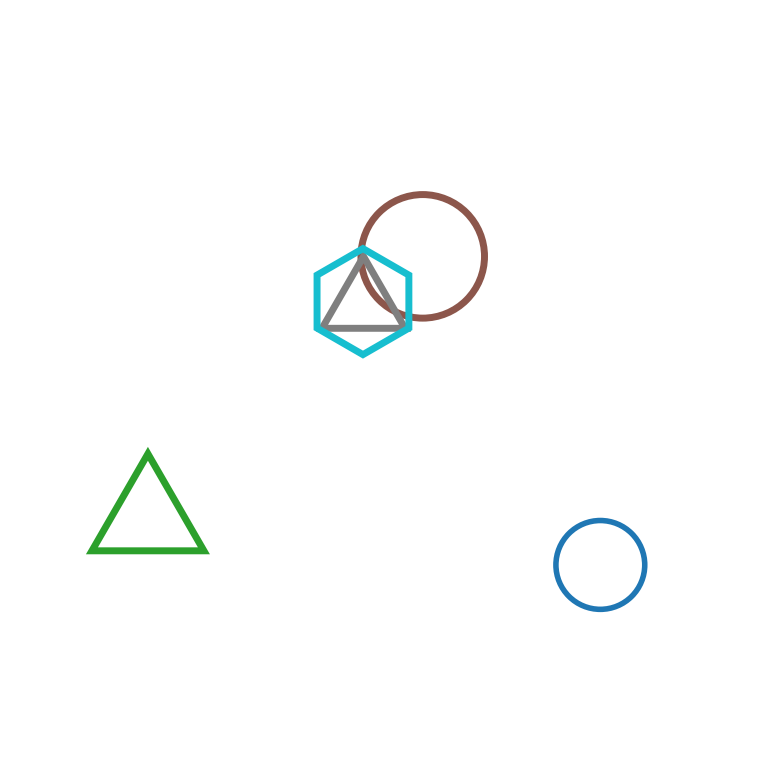[{"shape": "circle", "thickness": 2, "radius": 0.29, "center": [0.78, 0.266]}, {"shape": "triangle", "thickness": 2.5, "radius": 0.42, "center": [0.192, 0.327]}, {"shape": "circle", "thickness": 2.5, "radius": 0.4, "center": [0.549, 0.667]}, {"shape": "triangle", "thickness": 2.5, "radius": 0.31, "center": [0.472, 0.605]}, {"shape": "hexagon", "thickness": 2.5, "radius": 0.34, "center": [0.471, 0.608]}]